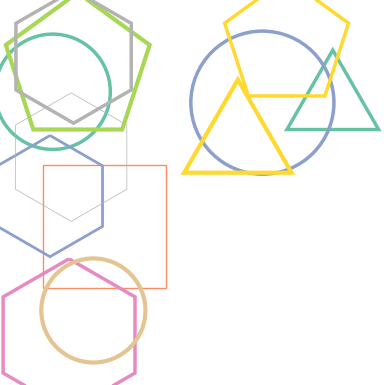[{"shape": "triangle", "thickness": 2.5, "radius": 0.69, "center": [0.864, 0.732]}, {"shape": "circle", "thickness": 2.5, "radius": 0.75, "center": [0.137, 0.762]}, {"shape": "square", "thickness": 1, "radius": 0.8, "center": [0.27, 0.413]}, {"shape": "circle", "thickness": 2.5, "radius": 0.93, "center": [0.682, 0.733]}, {"shape": "hexagon", "thickness": 2, "radius": 0.79, "center": [0.13, 0.491]}, {"shape": "hexagon", "thickness": 2.5, "radius": 0.99, "center": [0.179, 0.13]}, {"shape": "pentagon", "thickness": 3, "radius": 0.98, "center": [0.202, 0.823]}, {"shape": "pentagon", "thickness": 2.5, "radius": 0.85, "center": [0.744, 0.888]}, {"shape": "triangle", "thickness": 3, "radius": 0.8, "center": [0.618, 0.632]}, {"shape": "circle", "thickness": 3, "radius": 0.68, "center": [0.242, 0.194]}, {"shape": "hexagon", "thickness": 0.5, "radius": 0.83, "center": [0.185, 0.592]}, {"shape": "hexagon", "thickness": 2.5, "radius": 0.86, "center": [0.191, 0.853]}]